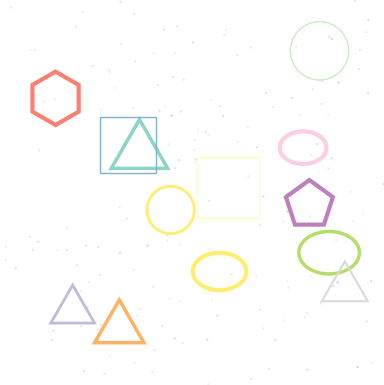[{"shape": "triangle", "thickness": 2.5, "radius": 0.42, "center": [0.362, 0.605]}, {"shape": "square", "thickness": 1, "radius": 0.4, "center": [0.592, 0.512]}, {"shape": "triangle", "thickness": 2, "radius": 0.33, "center": [0.189, 0.194]}, {"shape": "hexagon", "thickness": 3, "radius": 0.35, "center": [0.144, 0.745]}, {"shape": "square", "thickness": 1, "radius": 0.37, "center": [0.333, 0.624]}, {"shape": "triangle", "thickness": 2.5, "radius": 0.37, "center": [0.31, 0.147]}, {"shape": "oval", "thickness": 2.5, "radius": 0.39, "center": [0.855, 0.344]}, {"shape": "oval", "thickness": 3, "radius": 0.3, "center": [0.787, 0.616]}, {"shape": "triangle", "thickness": 1.5, "radius": 0.35, "center": [0.896, 0.252]}, {"shape": "pentagon", "thickness": 3, "radius": 0.32, "center": [0.804, 0.468]}, {"shape": "circle", "thickness": 1, "radius": 0.38, "center": [0.83, 0.868]}, {"shape": "circle", "thickness": 2, "radius": 0.31, "center": [0.443, 0.455]}, {"shape": "oval", "thickness": 3, "radius": 0.35, "center": [0.57, 0.295]}]